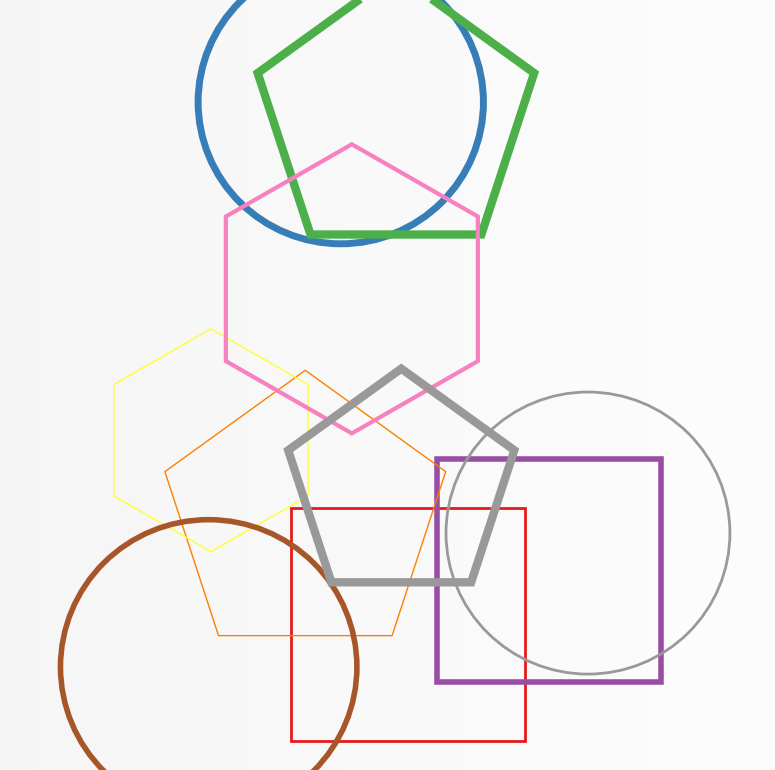[{"shape": "square", "thickness": 1, "radius": 0.75, "center": [0.527, 0.189]}, {"shape": "circle", "thickness": 2.5, "radius": 0.92, "center": [0.44, 0.867]}, {"shape": "pentagon", "thickness": 3, "radius": 0.94, "center": [0.511, 0.847]}, {"shape": "square", "thickness": 2, "radius": 0.72, "center": [0.709, 0.259]}, {"shape": "pentagon", "thickness": 0.5, "radius": 0.95, "center": [0.394, 0.329]}, {"shape": "hexagon", "thickness": 0.5, "radius": 0.72, "center": [0.272, 0.428]}, {"shape": "circle", "thickness": 2, "radius": 0.96, "center": [0.269, 0.134]}, {"shape": "hexagon", "thickness": 1.5, "radius": 0.94, "center": [0.454, 0.625]}, {"shape": "pentagon", "thickness": 3, "radius": 0.77, "center": [0.518, 0.368]}, {"shape": "circle", "thickness": 1, "radius": 0.92, "center": [0.759, 0.308]}]